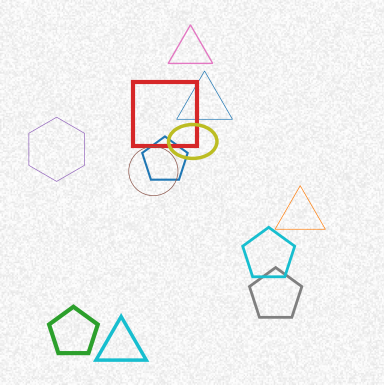[{"shape": "triangle", "thickness": 0.5, "radius": 0.42, "center": [0.531, 0.732]}, {"shape": "pentagon", "thickness": 1.5, "radius": 0.31, "center": [0.428, 0.584]}, {"shape": "triangle", "thickness": 0.5, "radius": 0.38, "center": [0.78, 0.442]}, {"shape": "pentagon", "thickness": 3, "radius": 0.33, "center": [0.191, 0.137]}, {"shape": "square", "thickness": 3, "radius": 0.42, "center": [0.43, 0.704]}, {"shape": "hexagon", "thickness": 0.5, "radius": 0.42, "center": [0.147, 0.612]}, {"shape": "circle", "thickness": 0.5, "radius": 0.32, "center": [0.398, 0.556]}, {"shape": "triangle", "thickness": 1, "radius": 0.33, "center": [0.495, 0.869]}, {"shape": "pentagon", "thickness": 2, "radius": 0.36, "center": [0.716, 0.234]}, {"shape": "oval", "thickness": 2.5, "radius": 0.31, "center": [0.501, 0.633]}, {"shape": "triangle", "thickness": 2.5, "radius": 0.38, "center": [0.315, 0.102]}, {"shape": "pentagon", "thickness": 2, "radius": 0.36, "center": [0.698, 0.339]}]